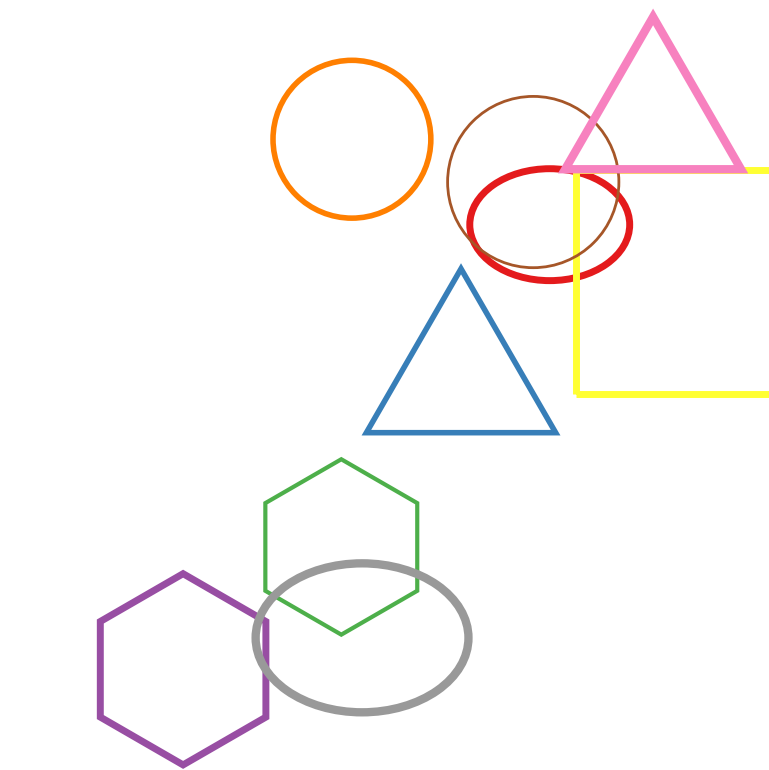[{"shape": "oval", "thickness": 2.5, "radius": 0.52, "center": [0.714, 0.708]}, {"shape": "triangle", "thickness": 2, "radius": 0.71, "center": [0.599, 0.509]}, {"shape": "hexagon", "thickness": 1.5, "radius": 0.57, "center": [0.443, 0.29]}, {"shape": "hexagon", "thickness": 2.5, "radius": 0.62, "center": [0.238, 0.131]}, {"shape": "circle", "thickness": 2, "radius": 0.51, "center": [0.457, 0.819]}, {"shape": "square", "thickness": 2.5, "radius": 0.73, "center": [0.893, 0.634]}, {"shape": "circle", "thickness": 1, "radius": 0.56, "center": [0.693, 0.764]}, {"shape": "triangle", "thickness": 3, "radius": 0.66, "center": [0.848, 0.846]}, {"shape": "oval", "thickness": 3, "radius": 0.69, "center": [0.47, 0.172]}]